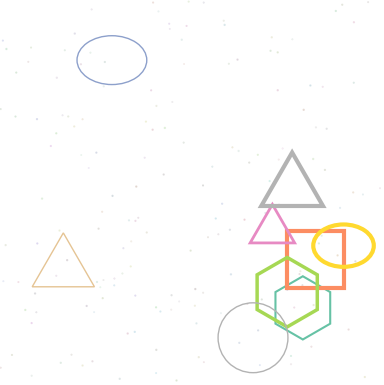[{"shape": "hexagon", "thickness": 1.5, "radius": 0.41, "center": [0.787, 0.2]}, {"shape": "square", "thickness": 3, "radius": 0.37, "center": [0.82, 0.327]}, {"shape": "oval", "thickness": 1, "radius": 0.45, "center": [0.291, 0.844]}, {"shape": "triangle", "thickness": 2, "radius": 0.33, "center": [0.708, 0.402]}, {"shape": "hexagon", "thickness": 2.5, "radius": 0.45, "center": [0.746, 0.241]}, {"shape": "oval", "thickness": 3, "radius": 0.39, "center": [0.892, 0.362]}, {"shape": "triangle", "thickness": 1, "radius": 0.47, "center": [0.164, 0.302]}, {"shape": "triangle", "thickness": 3, "radius": 0.46, "center": [0.759, 0.511]}, {"shape": "circle", "thickness": 1, "radius": 0.45, "center": [0.657, 0.123]}]